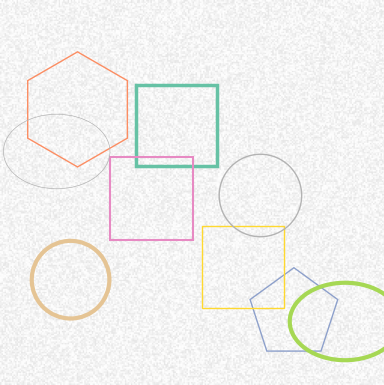[{"shape": "square", "thickness": 2.5, "radius": 0.53, "center": [0.459, 0.675]}, {"shape": "hexagon", "thickness": 1, "radius": 0.75, "center": [0.201, 0.716]}, {"shape": "pentagon", "thickness": 1, "radius": 0.6, "center": [0.763, 0.185]}, {"shape": "square", "thickness": 1.5, "radius": 0.54, "center": [0.394, 0.485]}, {"shape": "oval", "thickness": 3, "radius": 0.72, "center": [0.896, 0.165]}, {"shape": "square", "thickness": 1, "radius": 0.53, "center": [0.632, 0.306]}, {"shape": "circle", "thickness": 3, "radius": 0.5, "center": [0.183, 0.274]}, {"shape": "oval", "thickness": 0.5, "radius": 0.69, "center": [0.147, 0.607]}, {"shape": "circle", "thickness": 1, "radius": 0.54, "center": [0.676, 0.492]}]